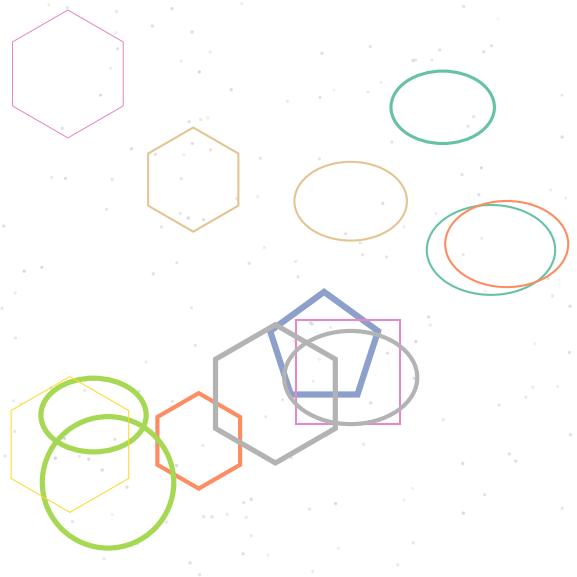[{"shape": "oval", "thickness": 1, "radius": 0.56, "center": [0.85, 0.566]}, {"shape": "oval", "thickness": 1.5, "radius": 0.45, "center": [0.767, 0.813]}, {"shape": "oval", "thickness": 1, "radius": 0.53, "center": [0.877, 0.577]}, {"shape": "hexagon", "thickness": 2, "radius": 0.41, "center": [0.344, 0.236]}, {"shape": "pentagon", "thickness": 3, "radius": 0.49, "center": [0.561, 0.395]}, {"shape": "hexagon", "thickness": 0.5, "radius": 0.55, "center": [0.118, 0.871]}, {"shape": "square", "thickness": 1, "radius": 0.45, "center": [0.602, 0.355]}, {"shape": "oval", "thickness": 2.5, "radius": 0.46, "center": [0.162, 0.28]}, {"shape": "circle", "thickness": 2.5, "radius": 0.57, "center": [0.187, 0.164]}, {"shape": "hexagon", "thickness": 0.5, "radius": 0.59, "center": [0.121, 0.229]}, {"shape": "oval", "thickness": 1, "radius": 0.49, "center": [0.607, 0.651]}, {"shape": "hexagon", "thickness": 1, "radius": 0.45, "center": [0.335, 0.688]}, {"shape": "oval", "thickness": 2, "radius": 0.58, "center": [0.607, 0.345]}, {"shape": "hexagon", "thickness": 2.5, "radius": 0.6, "center": [0.477, 0.317]}]